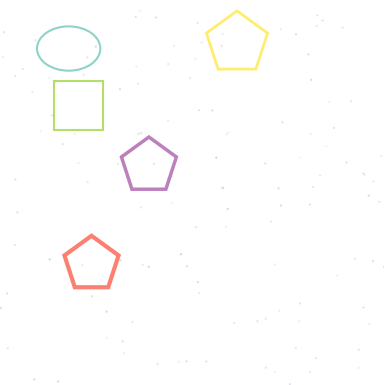[{"shape": "oval", "thickness": 1.5, "radius": 0.41, "center": [0.178, 0.874]}, {"shape": "pentagon", "thickness": 3, "radius": 0.37, "center": [0.238, 0.314]}, {"shape": "square", "thickness": 1.5, "radius": 0.32, "center": [0.204, 0.725]}, {"shape": "pentagon", "thickness": 2.5, "radius": 0.37, "center": [0.387, 0.569]}, {"shape": "pentagon", "thickness": 2, "radius": 0.42, "center": [0.616, 0.888]}]